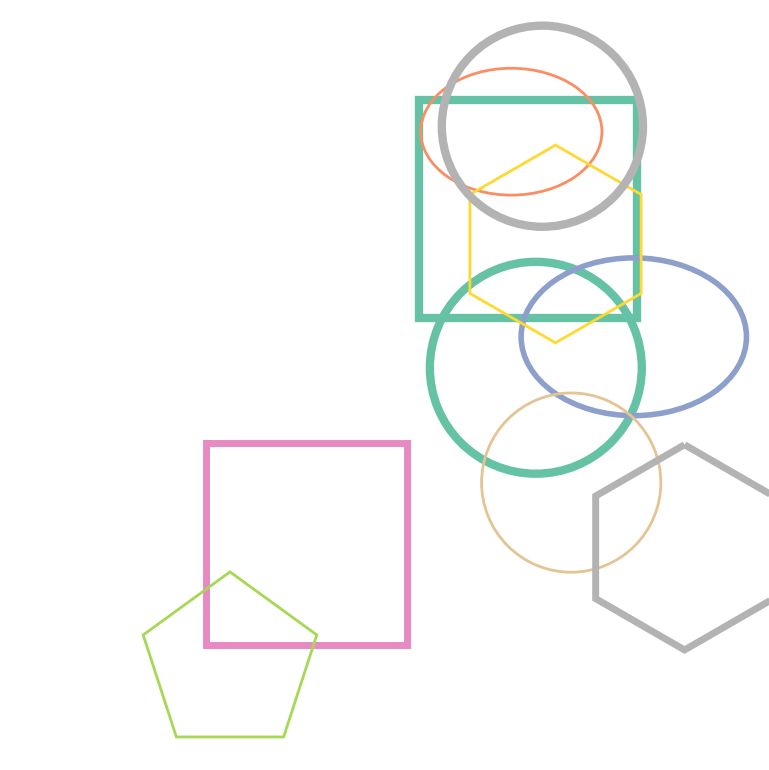[{"shape": "circle", "thickness": 3, "radius": 0.69, "center": [0.696, 0.522]}, {"shape": "square", "thickness": 3, "radius": 0.71, "center": [0.685, 0.729]}, {"shape": "oval", "thickness": 1, "radius": 0.59, "center": [0.664, 0.829]}, {"shape": "oval", "thickness": 2, "radius": 0.73, "center": [0.823, 0.563]}, {"shape": "square", "thickness": 2.5, "radius": 0.65, "center": [0.398, 0.293]}, {"shape": "pentagon", "thickness": 1, "radius": 0.59, "center": [0.299, 0.139]}, {"shape": "hexagon", "thickness": 1, "radius": 0.64, "center": [0.721, 0.683]}, {"shape": "circle", "thickness": 1, "radius": 0.58, "center": [0.742, 0.373]}, {"shape": "circle", "thickness": 3, "radius": 0.65, "center": [0.704, 0.836]}, {"shape": "hexagon", "thickness": 2.5, "radius": 0.67, "center": [0.889, 0.289]}]